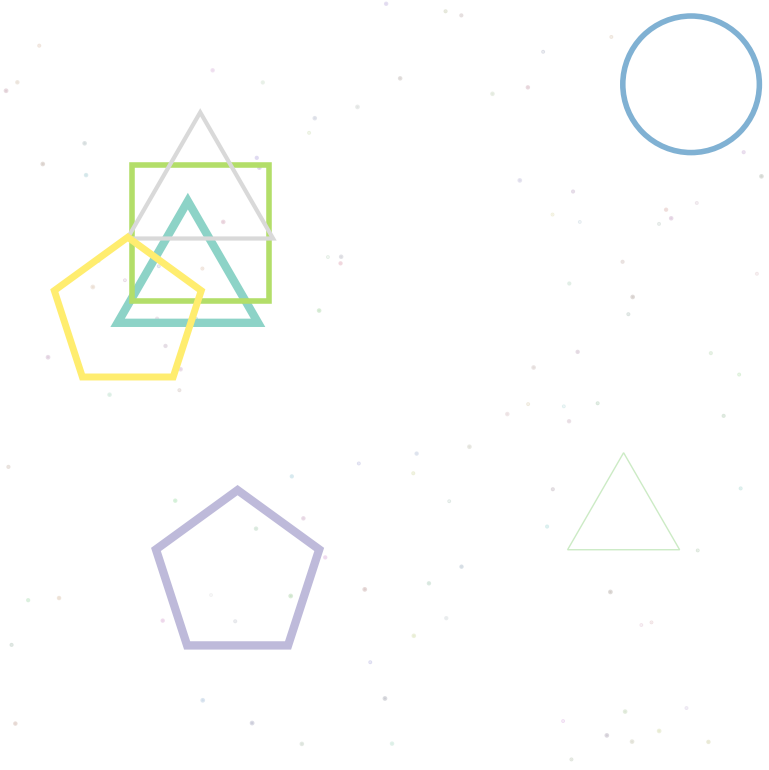[{"shape": "triangle", "thickness": 3, "radius": 0.53, "center": [0.244, 0.633]}, {"shape": "pentagon", "thickness": 3, "radius": 0.56, "center": [0.309, 0.252]}, {"shape": "circle", "thickness": 2, "radius": 0.44, "center": [0.898, 0.891]}, {"shape": "square", "thickness": 2, "radius": 0.44, "center": [0.26, 0.697]}, {"shape": "triangle", "thickness": 1.5, "radius": 0.55, "center": [0.26, 0.745]}, {"shape": "triangle", "thickness": 0.5, "radius": 0.42, "center": [0.81, 0.328]}, {"shape": "pentagon", "thickness": 2.5, "radius": 0.5, "center": [0.166, 0.592]}]